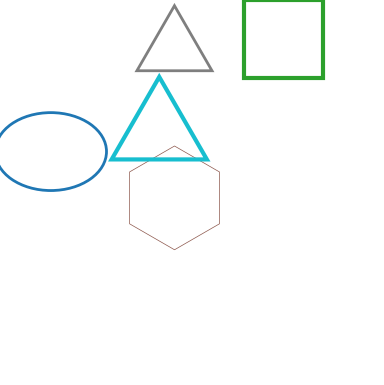[{"shape": "oval", "thickness": 2, "radius": 0.72, "center": [0.132, 0.606]}, {"shape": "square", "thickness": 3, "radius": 0.51, "center": [0.737, 0.899]}, {"shape": "hexagon", "thickness": 0.5, "radius": 0.67, "center": [0.453, 0.486]}, {"shape": "triangle", "thickness": 2, "radius": 0.56, "center": [0.453, 0.873]}, {"shape": "triangle", "thickness": 3, "radius": 0.71, "center": [0.414, 0.657]}]